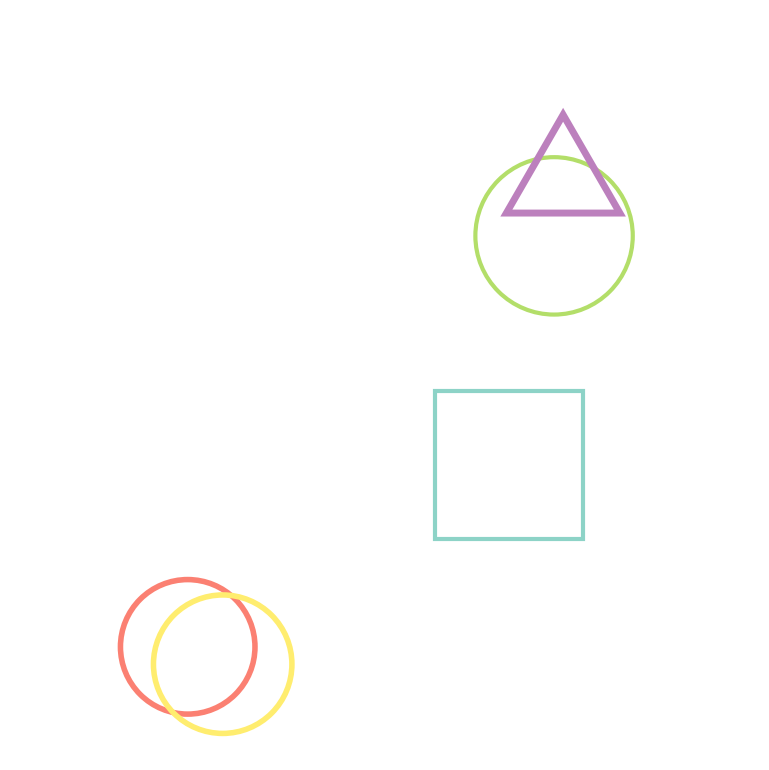[{"shape": "square", "thickness": 1.5, "radius": 0.48, "center": [0.661, 0.396]}, {"shape": "circle", "thickness": 2, "radius": 0.44, "center": [0.244, 0.16]}, {"shape": "circle", "thickness": 1.5, "radius": 0.51, "center": [0.72, 0.694]}, {"shape": "triangle", "thickness": 2.5, "radius": 0.43, "center": [0.731, 0.766]}, {"shape": "circle", "thickness": 2, "radius": 0.45, "center": [0.289, 0.137]}]